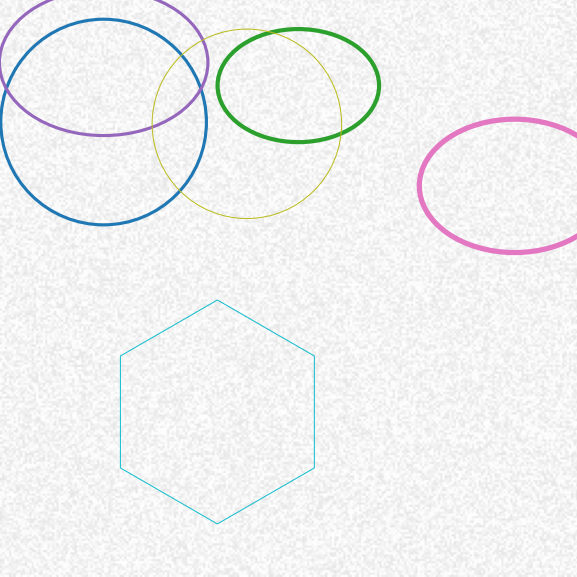[{"shape": "circle", "thickness": 1.5, "radius": 0.89, "center": [0.179, 0.788]}, {"shape": "oval", "thickness": 2, "radius": 0.7, "center": [0.517, 0.851]}, {"shape": "oval", "thickness": 1.5, "radius": 0.9, "center": [0.18, 0.891]}, {"shape": "oval", "thickness": 2.5, "radius": 0.82, "center": [0.891, 0.677]}, {"shape": "circle", "thickness": 0.5, "radius": 0.82, "center": [0.427, 0.785]}, {"shape": "hexagon", "thickness": 0.5, "radius": 0.97, "center": [0.376, 0.286]}]